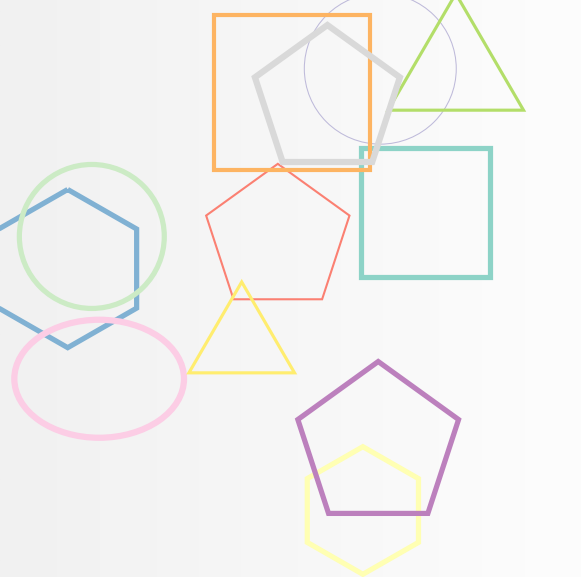[{"shape": "square", "thickness": 2.5, "radius": 0.56, "center": [0.732, 0.631]}, {"shape": "hexagon", "thickness": 2.5, "radius": 0.55, "center": [0.624, 0.115]}, {"shape": "circle", "thickness": 0.5, "radius": 0.65, "center": [0.654, 0.88]}, {"shape": "pentagon", "thickness": 1, "radius": 0.65, "center": [0.478, 0.586]}, {"shape": "hexagon", "thickness": 2.5, "radius": 0.68, "center": [0.116, 0.534]}, {"shape": "square", "thickness": 2, "radius": 0.67, "center": [0.502, 0.839]}, {"shape": "triangle", "thickness": 1.5, "radius": 0.67, "center": [0.784, 0.876]}, {"shape": "oval", "thickness": 3, "radius": 0.73, "center": [0.171, 0.343]}, {"shape": "pentagon", "thickness": 3, "radius": 0.66, "center": [0.563, 0.825]}, {"shape": "pentagon", "thickness": 2.5, "radius": 0.73, "center": [0.651, 0.228]}, {"shape": "circle", "thickness": 2.5, "radius": 0.62, "center": [0.158, 0.59]}, {"shape": "triangle", "thickness": 1.5, "radius": 0.52, "center": [0.416, 0.406]}]